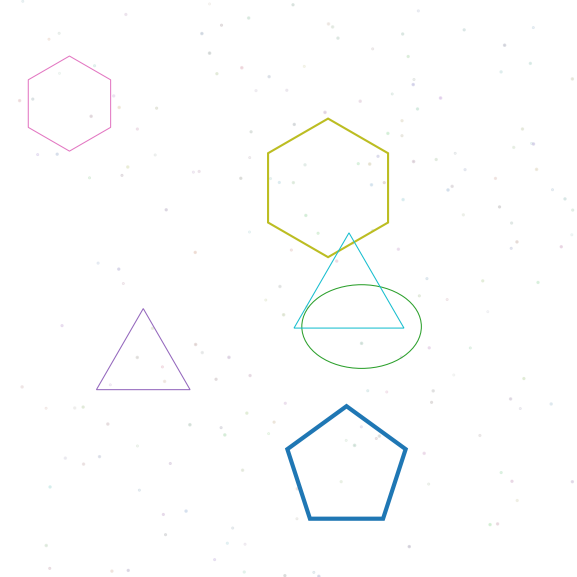[{"shape": "pentagon", "thickness": 2, "radius": 0.54, "center": [0.6, 0.188]}, {"shape": "oval", "thickness": 0.5, "radius": 0.52, "center": [0.626, 0.434]}, {"shape": "triangle", "thickness": 0.5, "radius": 0.47, "center": [0.248, 0.371]}, {"shape": "hexagon", "thickness": 0.5, "radius": 0.41, "center": [0.12, 0.82]}, {"shape": "hexagon", "thickness": 1, "radius": 0.6, "center": [0.568, 0.674]}, {"shape": "triangle", "thickness": 0.5, "radius": 0.55, "center": [0.604, 0.486]}]